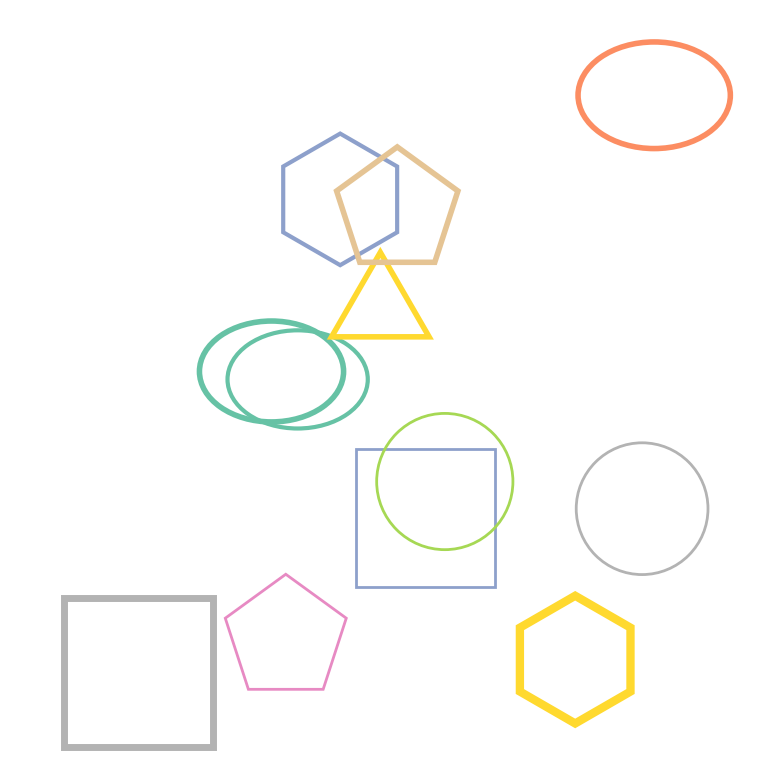[{"shape": "oval", "thickness": 2, "radius": 0.47, "center": [0.353, 0.518]}, {"shape": "oval", "thickness": 1.5, "radius": 0.46, "center": [0.387, 0.507]}, {"shape": "oval", "thickness": 2, "radius": 0.49, "center": [0.85, 0.876]}, {"shape": "square", "thickness": 1, "radius": 0.45, "center": [0.553, 0.327]}, {"shape": "hexagon", "thickness": 1.5, "radius": 0.43, "center": [0.442, 0.741]}, {"shape": "pentagon", "thickness": 1, "radius": 0.41, "center": [0.371, 0.172]}, {"shape": "circle", "thickness": 1, "radius": 0.44, "center": [0.578, 0.375]}, {"shape": "hexagon", "thickness": 3, "radius": 0.41, "center": [0.747, 0.143]}, {"shape": "triangle", "thickness": 2, "radius": 0.37, "center": [0.494, 0.599]}, {"shape": "pentagon", "thickness": 2, "radius": 0.41, "center": [0.516, 0.726]}, {"shape": "circle", "thickness": 1, "radius": 0.43, "center": [0.834, 0.339]}, {"shape": "square", "thickness": 2.5, "radius": 0.48, "center": [0.181, 0.127]}]